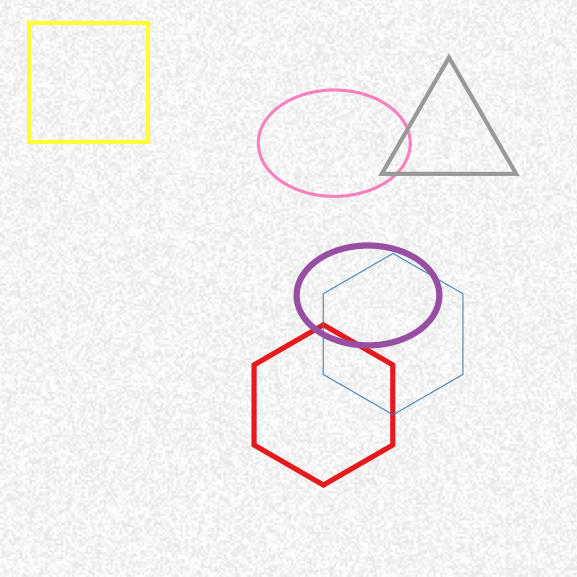[{"shape": "hexagon", "thickness": 2.5, "radius": 0.69, "center": [0.56, 0.298]}, {"shape": "hexagon", "thickness": 0.5, "radius": 0.7, "center": [0.681, 0.421]}, {"shape": "oval", "thickness": 3, "radius": 0.62, "center": [0.637, 0.488]}, {"shape": "square", "thickness": 2, "radius": 0.52, "center": [0.153, 0.856]}, {"shape": "oval", "thickness": 1.5, "radius": 0.66, "center": [0.579, 0.751]}, {"shape": "triangle", "thickness": 2, "radius": 0.67, "center": [0.778, 0.765]}]